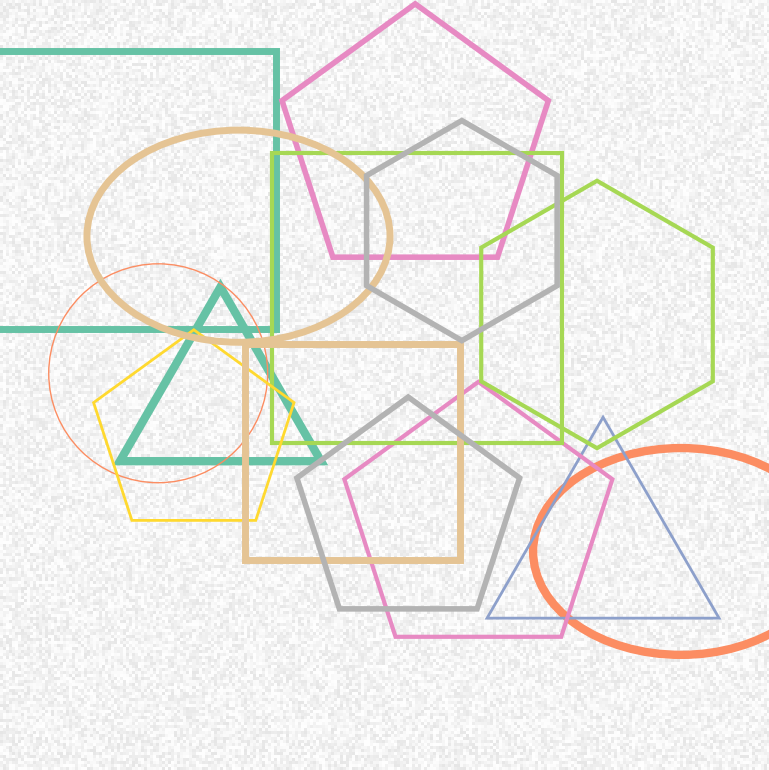[{"shape": "square", "thickness": 2.5, "radius": 0.9, "center": [0.178, 0.754]}, {"shape": "triangle", "thickness": 3, "radius": 0.75, "center": [0.286, 0.476]}, {"shape": "oval", "thickness": 3, "radius": 0.96, "center": [0.884, 0.284]}, {"shape": "circle", "thickness": 0.5, "radius": 0.71, "center": [0.205, 0.515]}, {"shape": "triangle", "thickness": 1, "radius": 0.87, "center": [0.783, 0.284]}, {"shape": "pentagon", "thickness": 2, "radius": 0.91, "center": [0.539, 0.813]}, {"shape": "pentagon", "thickness": 1.5, "radius": 0.92, "center": [0.621, 0.321]}, {"shape": "hexagon", "thickness": 1.5, "radius": 0.87, "center": [0.775, 0.592]}, {"shape": "square", "thickness": 1.5, "radius": 0.94, "center": [0.541, 0.613]}, {"shape": "pentagon", "thickness": 1, "radius": 0.68, "center": [0.252, 0.435]}, {"shape": "oval", "thickness": 2.5, "radius": 0.98, "center": [0.31, 0.693]}, {"shape": "square", "thickness": 2.5, "radius": 0.7, "center": [0.458, 0.413]}, {"shape": "pentagon", "thickness": 2, "radius": 0.76, "center": [0.53, 0.332]}, {"shape": "hexagon", "thickness": 2, "radius": 0.71, "center": [0.6, 0.701]}]